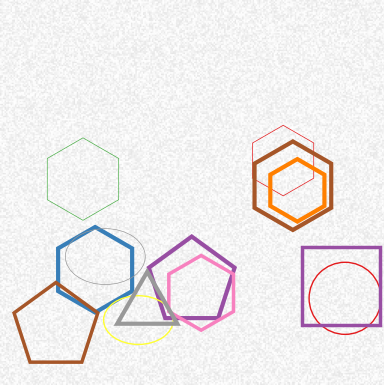[{"shape": "circle", "thickness": 1, "radius": 0.47, "center": [0.896, 0.225]}, {"shape": "hexagon", "thickness": 0.5, "radius": 0.46, "center": [0.736, 0.583]}, {"shape": "hexagon", "thickness": 3, "radius": 0.55, "center": [0.247, 0.299]}, {"shape": "hexagon", "thickness": 0.5, "radius": 0.54, "center": [0.216, 0.535]}, {"shape": "square", "thickness": 2.5, "radius": 0.5, "center": [0.885, 0.256]}, {"shape": "pentagon", "thickness": 3, "radius": 0.59, "center": [0.498, 0.268]}, {"shape": "hexagon", "thickness": 3, "radius": 0.41, "center": [0.772, 0.506]}, {"shape": "oval", "thickness": 1, "radius": 0.45, "center": [0.359, 0.169]}, {"shape": "hexagon", "thickness": 3, "radius": 0.57, "center": [0.761, 0.518]}, {"shape": "pentagon", "thickness": 2.5, "radius": 0.57, "center": [0.145, 0.152]}, {"shape": "hexagon", "thickness": 2.5, "radius": 0.49, "center": [0.522, 0.239]}, {"shape": "oval", "thickness": 0.5, "radius": 0.52, "center": [0.274, 0.334]}, {"shape": "triangle", "thickness": 3, "radius": 0.45, "center": [0.382, 0.204]}]